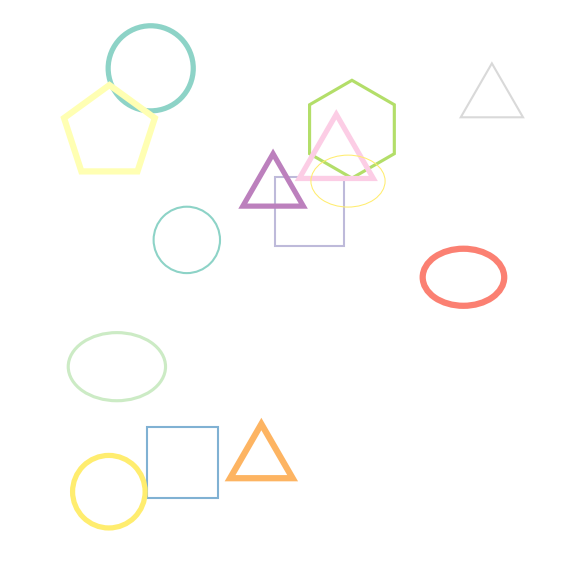[{"shape": "circle", "thickness": 1, "radius": 0.29, "center": [0.323, 0.584]}, {"shape": "circle", "thickness": 2.5, "radius": 0.37, "center": [0.261, 0.881]}, {"shape": "pentagon", "thickness": 3, "radius": 0.41, "center": [0.189, 0.769]}, {"shape": "square", "thickness": 1, "radius": 0.3, "center": [0.536, 0.632]}, {"shape": "oval", "thickness": 3, "radius": 0.35, "center": [0.803, 0.519]}, {"shape": "square", "thickness": 1, "radius": 0.31, "center": [0.315, 0.198]}, {"shape": "triangle", "thickness": 3, "radius": 0.31, "center": [0.453, 0.202]}, {"shape": "hexagon", "thickness": 1.5, "radius": 0.42, "center": [0.609, 0.775]}, {"shape": "triangle", "thickness": 2.5, "radius": 0.37, "center": [0.582, 0.727]}, {"shape": "triangle", "thickness": 1, "radius": 0.31, "center": [0.852, 0.827]}, {"shape": "triangle", "thickness": 2.5, "radius": 0.3, "center": [0.473, 0.672]}, {"shape": "oval", "thickness": 1.5, "radius": 0.42, "center": [0.202, 0.364]}, {"shape": "circle", "thickness": 2.5, "radius": 0.31, "center": [0.188, 0.148]}, {"shape": "oval", "thickness": 0.5, "radius": 0.32, "center": [0.603, 0.686]}]